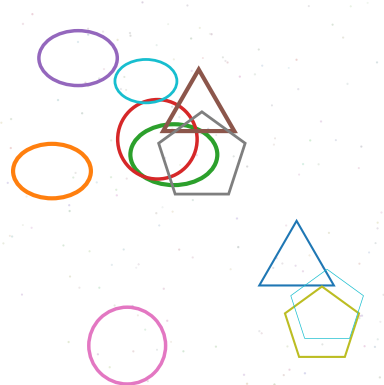[{"shape": "triangle", "thickness": 1.5, "radius": 0.56, "center": [0.77, 0.314]}, {"shape": "oval", "thickness": 3, "radius": 0.51, "center": [0.135, 0.556]}, {"shape": "oval", "thickness": 3, "radius": 0.56, "center": [0.452, 0.598]}, {"shape": "circle", "thickness": 2.5, "radius": 0.52, "center": [0.409, 0.638]}, {"shape": "oval", "thickness": 2.5, "radius": 0.51, "center": [0.203, 0.849]}, {"shape": "triangle", "thickness": 3, "radius": 0.53, "center": [0.516, 0.713]}, {"shape": "circle", "thickness": 2.5, "radius": 0.5, "center": [0.33, 0.102]}, {"shape": "pentagon", "thickness": 2, "radius": 0.59, "center": [0.524, 0.591]}, {"shape": "pentagon", "thickness": 1.5, "radius": 0.51, "center": [0.836, 0.155]}, {"shape": "pentagon", "thickness": 0.5, "radius": 0.5, "center": [0.85, 0.201]}, {"shape": "oval", "thickness": 2, "radius": 0.4, "center": [0.379, 0.789]}]